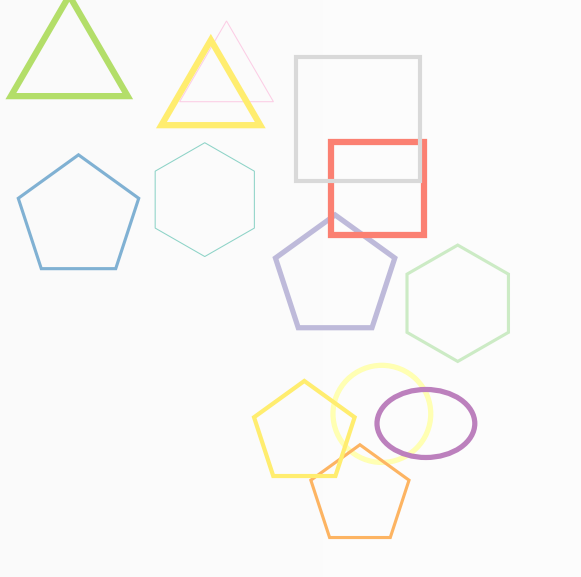[{"shape": "hexagon", "thickness": 0.5, "radius": 0.49, "center": [0.352, 0.653]}, {"shape": "circle", "thickness": 2.5, "radius": 0.42, "center": [0.657, 0.282]}, {"shape": "pentagon", "thickness": 2.5, "radius": 0.54, "center": [0.577, 0.519]}, {"shape": "square", "thickness": 3, "radius": 0.4, "center": [0.649, 0.672]}, {"shape": "pentagon", "thickness": 1.5, "radius": 0.54, "center": [0.135, 0.622]}, {"shape": "pentagon", "thickness": 1.5, "radius": 0.44, "center": [0.619, 0.14]}, {"shape": "triangle", "thickness": 3, "radius": 0.58, "center": [0.119, 0.891]}, {"shape": "triangle", "thickness": 0.5, "radius": 0.47, "center": [0.39, 0.87]}, {"shape": "square", "thickness": 2, "radius": 0.54, "center": [0.616, 0.794]}, {"shape": "oval", "thickness": 2.5, "radius": 0.42, "center": [0.733, 0.266]}, {"shape": "hexagon", "thickness": 1.5, "radius": 0.5, "center": [0.787, 0.474]}, {"shape": "pentagon", "thickness": 2, "radius": 0.45, "center": [0.524, 0.248]}, {"shape": "triangle", "thickness": 3, "radius": 0.49, "center": [0.363, 0.831]}]